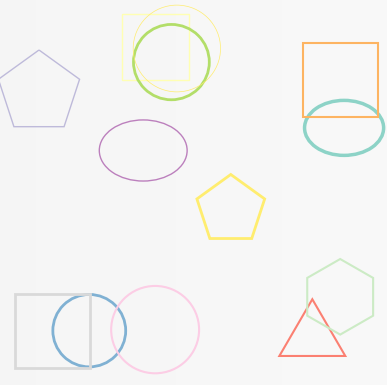[{"shape": "oval", "thickness": 2.5, "radius": 0.51, "center": [0.888, 0.668]}, {"shape": "square", "thickness": 1, "radius": 0.43, "center": [0.401, 0.878]}, {"shape": "pentagon", "thickness": 1, "radius": 0.55, "center": [0.101, 0.76]}, {"shape": "triangle", "thickness": 1.5, "radius": 0.49, "center": [0.806, 0.125]}, {"shape": "circle", "thickness": 2, "radius": 0.47, "center": [0.23, 0.141]}, {"shape": "square", "thickness": 1.5, "radius": 0.48, "center": [0.878, 0.792]}, {"shape": "circle", "thickness": 2, "radius": 0.49, "center": [0.442, 0.839]}, {"shape": "circle", "thickness": 1.5, "radius": 0.57, "center": [0.4, 0.144]}, {"shape": "square", "thickness": 2, "radius": 0.49, "center": [0.136, 0.14]}, {"shape": "oval", "thickness": 1, "radius": 0.57, "center": [0.37, 0.609]}, {"shape": "hexagon", "thickness": 1.5, "radius": 0.49, "center": [0.878, 0.229]}, {"shape": "circle", "thickness": 0.5, "radius": 0.56, "center": [0.456, 0.874]}, {"shape": "pentagon", "thickness": 2, "radius": 0.46, "center": [0.596, 0.455]}]